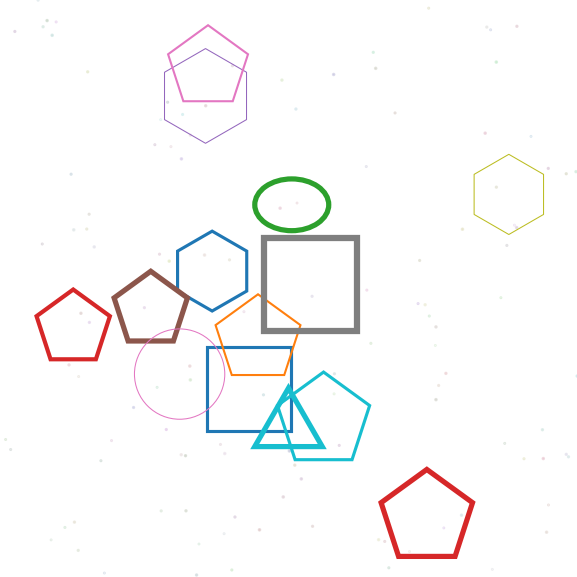[{"shape": "hexagon", "thickness": 1.5, "radius": 0.35, "center": [0.367, 0.53]}, {"shape": "square", "thickness": 1.5, "radius": 0.36, "center": [0.431, 0.326]}, {"shape": "pentagon", "thickness": 1, "radius": 0.39, "center": [0.447, 0.412]}, {"shape": "oval", "thickness": 2.5, "radius": 0.32, "center": [0.505, 0.644]}, {"shape": "pentagon", "thickness": 2.5, "radius": 0.42, "center": [0.739, 0.103]}, {"shape": "pentagon", "thickness": 2, "radius": 0.33, "center": [0.127, 0.431]}, {"shape": "hexagon", "thickness": 0.5, "radius": 0.41, "center": [0.356, 0.833]}, {"shape": "pentagon", "thickness": 2.5, "radius": 0.33, "center": [0.261, 0.463]}, {"shape": "pentagon", "thickness": 1, "radius": 0.36, "center": [0.36, 0.883]}, {"shape": "circle", "thickness": 0.5, "radius": 0.39, "center": [0.311, 0.351]}, {"shape": "square", "thickness": 3, "radius": 0.4, "center": [0.537, 0.507]}, {"shape": "hexagon", "thickness": 0.5, "radius": 0.35, "center": [0.881, 0.662]}, {"shape": "triangle", "thickness": 2.5, "radius": 0.34, "center": [0.5, 0.26]}, {"shape": "pentagon", "thickness": 1.5, "radius": 0.42, "center": [0.56, 0.271]}]